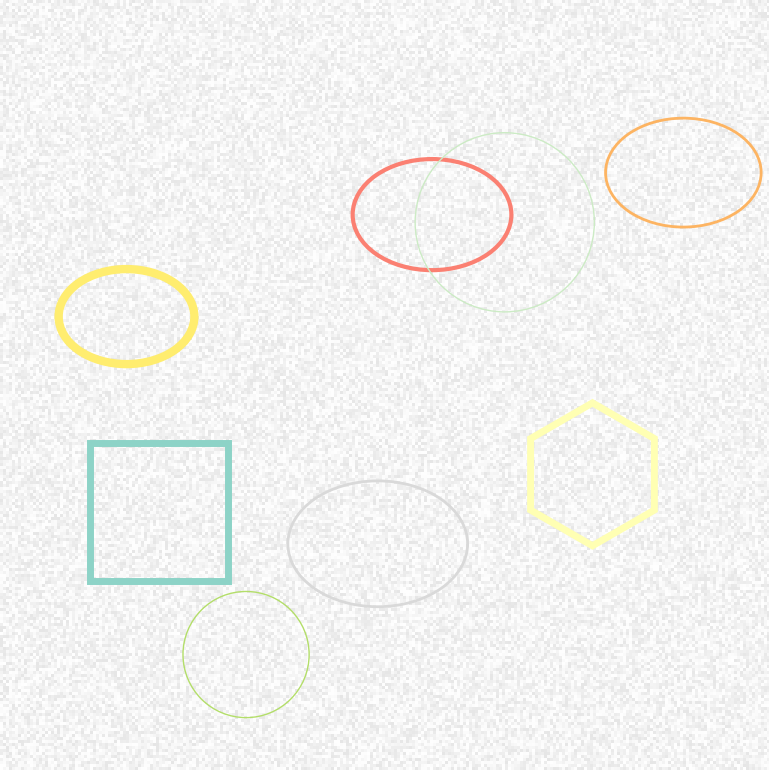[{"shape": "square", "thickness": 2.5, "radius": 0.45, "center": [0.206, 0.335]}, {"shape": "hexagon", "thickness": 2.5, "radius": 0.46, "center": [0.769, 0.384]}, {"shape": "oval", "thickness": 1.5, "radius": 0.52, "center": [0.561, 0.721]}, {"shape": "oval", "thickness": 1, "radius": 0.51, "center": [0.887, 0.776]}, {"shape": "circle", "thickness": 0.5, "radius": 0.41, "center": [0.32, 0.15]}, {"shape": "oval", "thickness": 1, "radius": 0.58, "center": [0.491, 0.294]}, {"shape": "circle", "thickness": 0.5, "radius": 0.58, "center": [0.656, 0.711]}, {"shape": "oval", "thickness": 3, "radius": 0.44, "center": [0.164, 0.589]}]